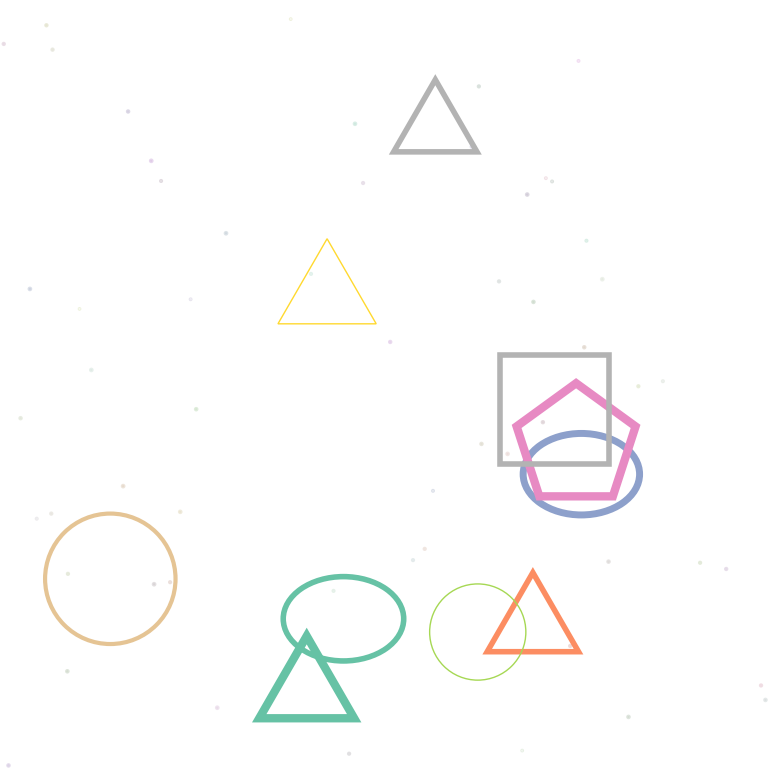[{"shape": "oval", "thickness": 2, "radius": 0.39, "center": [0.446, 0.196]}, {"shape": "triangle", "thickness": 3, "radius": 0.36, "center": [0.398, 0.103]}, {"shape": "triangle", "thickness": 2, "radius": 0.34, "center": [0.692, 0.188]}, {"shape": "oval", "thickness": 2.5, "radius": 0.38, "center": [0.755, 0.384]}, {"shape": "pentagon", "thickness": 3, "radius": 0.41, "center": [0.748, 0.421]}, {"shape": "circle", "thickness": 0.5, "radius": 0.31, "center": [0.62, 0.179]}, {"shape": "triangle", "thickness": 0.5, "radius": 0.37, "center": [0.425, 0.616]}, {"shape": "circle", "thickness": 1.5, "radius": 0.42, "center": [0.143, 0.248]}, {"shape": "triangle", "thickness": 2, "radius": 0.31, "center": [0.565, 0.834]}, {"shape": "square", "thickness": 2, "radius": 0.35, "center": [0.72, 0.468]}]